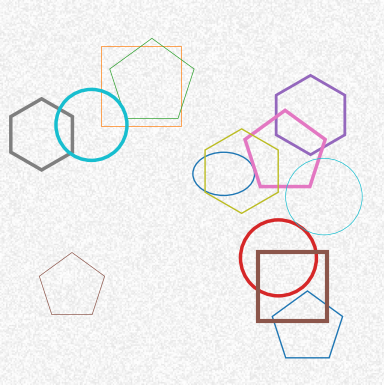[{"shape": "oval", "thickness": 1, "radius": 0.4, "center": [0.581, 0.548]}, {"shape": "pentagon", "thickness": 1, "radius": 0.48, "center": [0.799, 0.148]}, {"shape": "square", "thickness": 0.5, "radius": 0.52, "center": [0.365, 0.777]}, {"shape": "pentagon", "thickness": 0.5, "radius": 0.58, "center": [0.395, 0.785]}, {"shape": "circle", "thickness": 2.5, "radius": 0.49, "center": [0.723, 0.33]}, {"shape": "hexagon", "thickness": 2, "radius": 0.51, "center": [0.806, 0.701]}, {"shape": "pentagon", "thickness": 0.5, "radius": 0.45, "center": [0.187, 0.255]}, {"shape": "square", "thickness": 3, "radius": 0.45, "center": [0.76, 0.257]}, {"shape": "pentagon", "thickness": 2.5, "radius": 0.55, "center": [0.74, 0.604]}, {"shape": "hexagon", "thickness": 2.5, "radius": 0.46, "center": [0.108, 0.651]}, {"shape": "hexagon", "thickness": 1, "radius": 0.55, "center": [0.628, 0.556]}, {"shape": "circle", "thickness": 0.5, "radius": 0.5, "center": [0.841, 0.489]}, {"shape": "circle", "thickness": 2.5, "radius": 0.46, "center": [0.238, 0.676]}]